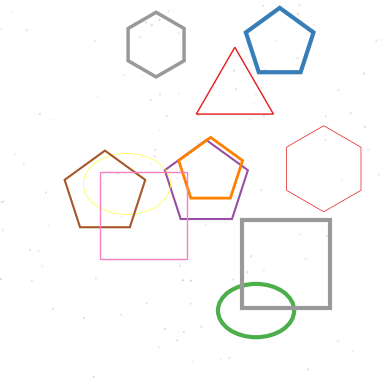[{"shape": "hexagon", "thickness": 0.5, "radius": 0.56, "center": [0.841, 0.562]}, {"shape": "triangle", "thickness": 1, "radius": 0.58, "center": [0.61, 0.762]}, {"shape": "pentagon", "thickness": 3, "radius": 0.46, "center": [0.726, 0.887]}, {"shape": "oval", "thickness": 3, "radius": 0.49, "center": [0.665, 0.193]}, {"shape": "pentagon", "thickness": 1.5, "radius": 0.57, "center": [0.536, 0.523]}, {"shape": "pentagon", "thickness": 2, "radius": 0.44, "center": [0.547, 0.556]}, {"shape": "oval", "thickness": 0.5, "radius": 0.57, "center": [0.33, 0.522]}, {"shape": "pentagon", "thickness": 1.5, "radius": 0.55, "center": [0.273, 0.499]}, {"shape": "square", "thickness": 1, "radius": 0.57, "center": [0.372, 0.44]}, {"shape": "hexagon", "thickness": 2.5, "radius": 0.42, "center": [0.405, 0.884]}, {"shape": "square", "thickness": 3, "radius": 0.57, "center": [0.742, 0.313]}]